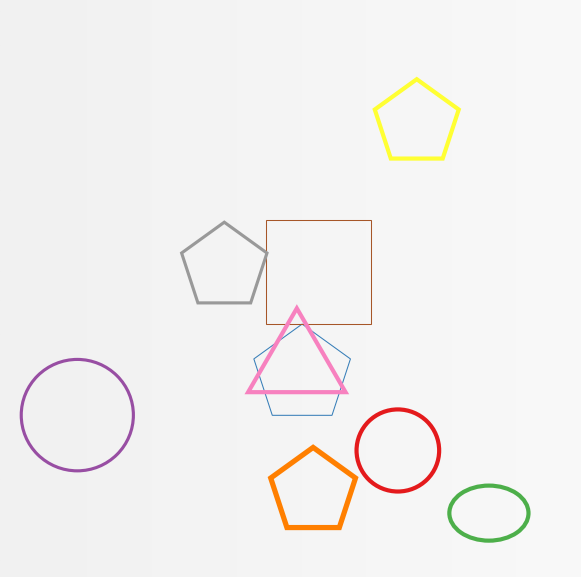[{"shape": "circle", "thickness": 2, "radius": 0.36, "center": [0.684, 0.219]}, {"shape": "pentagon", "thickness": 0.5, "radius": 0.44, "center": [0.52, 0.351]}, {"shape": "oval", "thickness": 2, "radius": 0.34, "center": [0.841, 0.111]}, {"shape": "circle", "thickness": 1.5, "radius": 0.48, "center": [0.133, 0.28]}, {"shape": "pentagon", "thickness": 2.5, "radius": 0.38, "center": [0.539, 0.148]}, {"shape": "pentagon", "thickness": 2, "radius": 0.38, "center": [0.717, 0.786]}, {"shape": "square", "thickness": 0.5, "radius": 0.45, "center": [0.548, 0.528]}, {"shape": "triangle", "thickness": 2, "radius": 0.48, "center": [0.511, 0.368]}, {"shape": "pentagon", "thickness": 1.5, "radius": 0.39, "center": [0.386, 0.537]}]